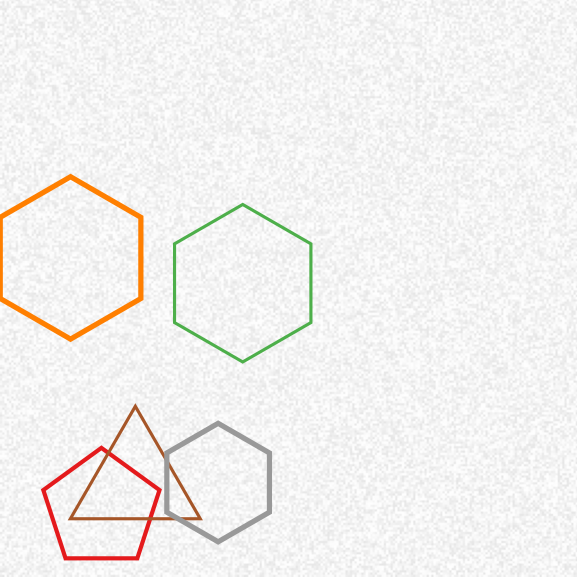[{"shape": "pentagon", "thickness": 2, "radius": 0.53, "center": [0.176, 0.118]}, {"shape": "hexagon", "thickness": 1.5, "radius": 0.68, "center": [0.42, 0.509]}, {"shape": "hexagon", "thickness": 2.5, "radius": 0.7, "center": [0.122, 0.553]}, {"shape": "triangle", "thickness": 1.5, "radius": 0.65, "center": [0.234, 0.166]}, {"shape": "hexagon", "thickness": 2.5, "radius": 0.51, "center": [0.378, 0.164]}]